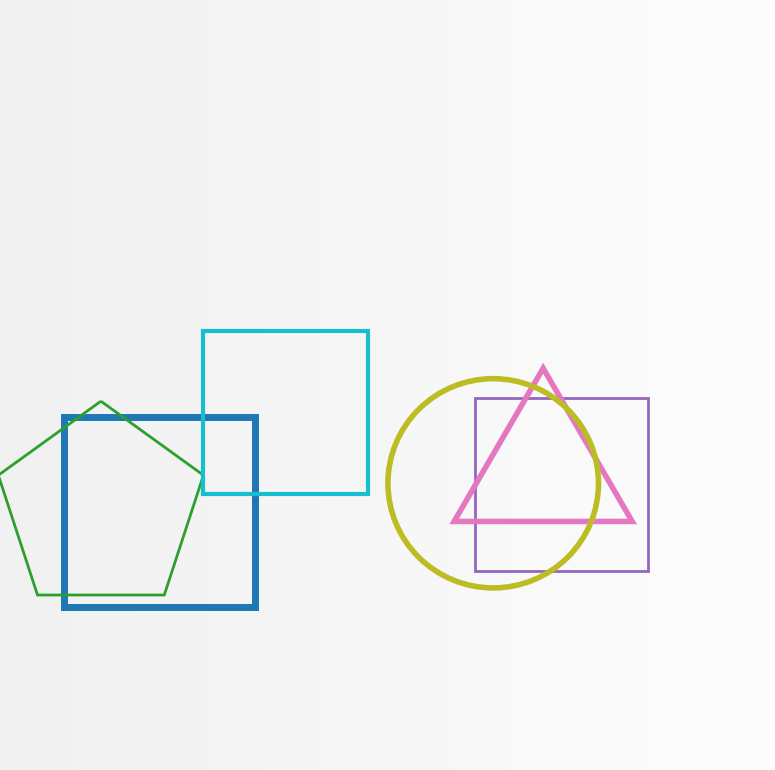[{"shape": "square", "thickness": 2.5, "radius": 0.62, "center": [0.205, 0.335]}, {"shape": "pentagon", "thickness": 1, "radius": 0.7, "center": [0.13, 0.34]}, {"shape": "square", "thickness": 1, "radius": 0.56, "center": [0.725, 0.371]}, {"shape": "triangle", "thickness": 2, "radius": 0.66, "center": [0.701, 0.389]}, {"shape": "circle", "thickness": 2, "radius": 0.68, "center": [0.636, 0.372]}, {"shape": "square", "thickness": 1.5, "radius": 0.53, "center": [0.368, 0.464]}]